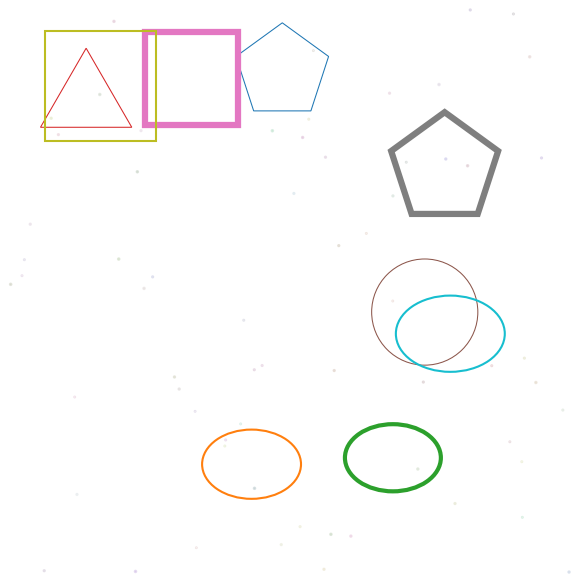[{"shape": "pentagon", "thickness": 0.5, "radius": 0.42, "center": [0.489, 0.875]}, {"shape": "oval", "thickness": 1, "radius": 0.43, "center": [0.436, 0.195]}, {"shape": "oval", "thickness": 2, "radius": 0.42, "center": [0.68, 0.206]}, {"shape": "triangle", "thickness": 0.5, "radius": 0.46, "center": [0.149, 0.824]}, {"shape": "circle", "thickness": 0.5, "radius": 0.46, "center": [0.735, 0.459]}, {"shape": "square", "thickness": 3, "radius": 0.4, "center": [0.332, 0.863]}, {"shape": "pentagon", "thickness": 3, "radius": 0.49, "center": [0.77, 0.707]}, {"shape": "square", "thickness": 1, "radius": 0.48, "center": [0.174, 0.851]}, {"shape": "oval", "thickness": 1, "radius": 0.47, "center": [0.78, 0.421]}]